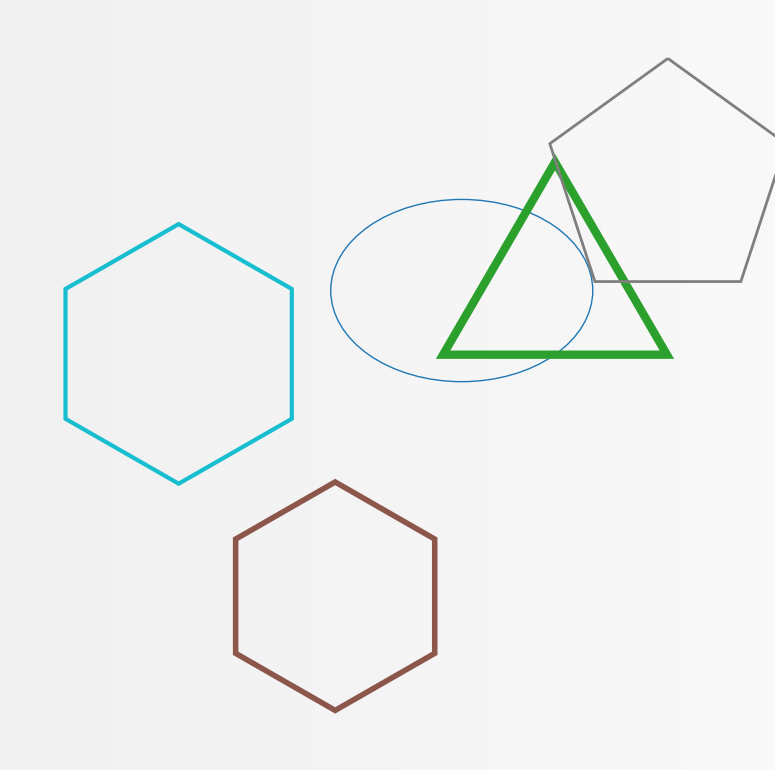[{"shape": "oval", "thickness": 0.5, "radius": 0.85, "center": [0.596, 0.623]}, {"shape": "triangle", "thickness": 3, "radius": 0.83, "center": [0.716, 0.623]}, {"shape": "hexagon", "thickness": 2, "radius": 0.74, "center": [0.432, 0.226]}, {"shape": "pentagon", "thickness": 1, "radius": 0.8, "center": [0.862, 0.764]}, {"shape": "hexagon", "thickness": 1.5, "radius": 0.84, "center": [0.231, 0.54]}]